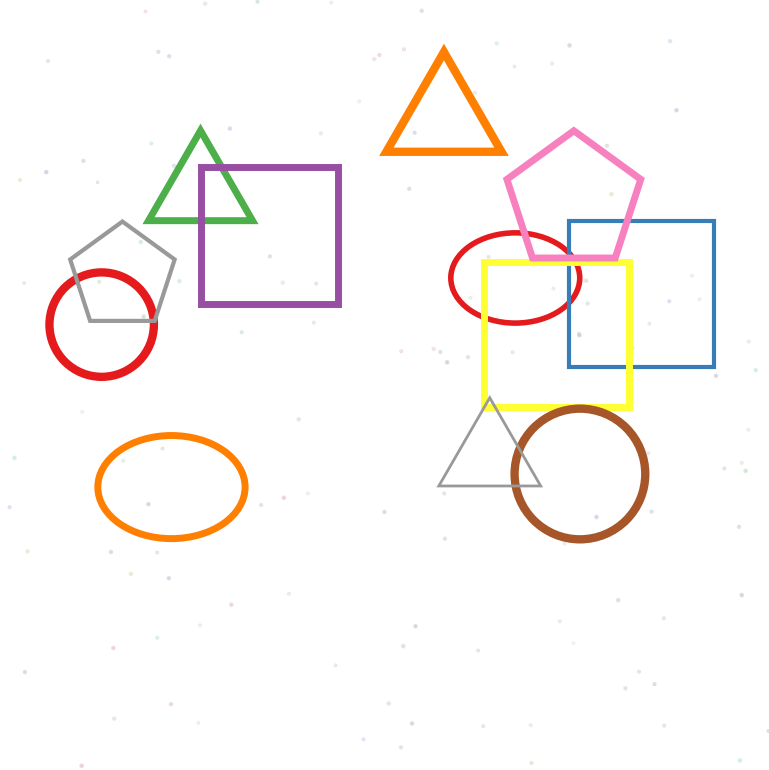[{"shape": "circle", "thickness": 3, "radius": 0.34, "center": [0.132, 0.578]}, {"shape": "oval", "thickness": 2, "radius": 0.42, "center": [0.669, 0.639]}, {"shape": "square", "thickness": 1.5, "radius": 0.47, "center": [0.833, 0.618]}, {"shape": "triangle", "thickness": 2.5, "radius": 0.39, "center": [0.26, 0.752]}, {"shape": "square", "thickness": 2.5, "radius": 0.44, "center": [0.35, 0.694]}, {"shape": "triangle", "thickness": 3, "radius": 0.43, "center": [0.577, 0.846]}, {"shape": "oval", "thickness": 2.5, "radius": 0.48, "center": [0.223, 0.367]}, {"shape": "square", "thickness": 2.5, "radius": 0.47, "center": [0.722, 0.566]}, {"shape": "circle", "thickness": 3, "radius": 0.42, "center": [0.753, 0.384]}, {"shape": "pentagon", "thickness": 2.5, "radius": 0.46, "center": [0.745, 0.739]}, {"shape": "triangle", "thickness": 1, "radius": 0.38, "center": [0.636, 0.407]}, {"shape": "pentagon", "thickness": 1.5, "radius": 0.36, "center": [0.159, 0.641]}]